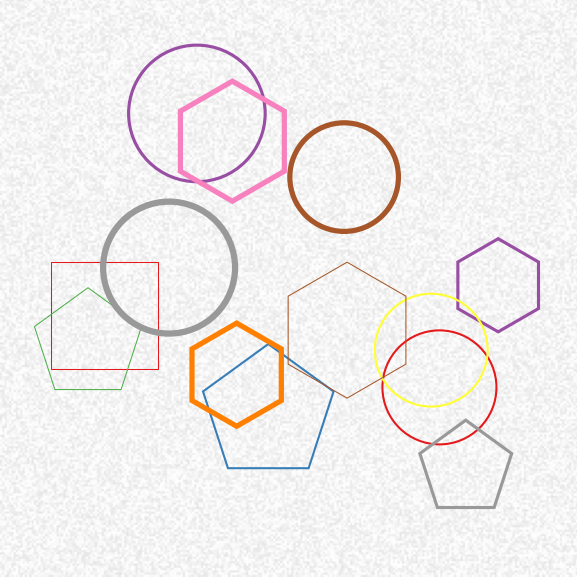[{"shape": "square", "thickness": 0.5, "radius": 0.46, "center": [0.181, 0.453]}, {"shape": "circle", "thickness": 1, "radius": 0.49, "center": [0.761, 0.328]}, {"shape": "pentagon", "thickness": 1, "radius": 0.59, "center": [0.465, 0.285]}, {"shape": "pentagon", "thickness": 0.5, "radius": 0.49, "center": [0.152, 0.403]}, {"shape": "hexagon", "thickness": 1.5, "radius": 0.4, "center": [0.863, 0.505]}, {"shape": "circle", "thickness": 1.5, "radius": 0.59, "center": [0.341, 0.803]}, {"shape": "hexagon", "thickness": 2.5, "radius": 0.45, "center": [0.41, 0.35]}, {"shape": "circle", "thickness": 1, "radius": 0.49, "center": [0.747, 0.393]}, {"shape": "circle", "thickness": 2.5, "radius": 0.47, "center": [0.596, 0.692]}, {"shape": "hexagon", "thickness": 0.5, "radius": 0.59, "center": [0.601, 0.427]}, {"shape": "hexagon", "thickness": 2.5, "radius": 0.52, "center": [0.402, 0.755]}, {"shape": "circle", "thickness": 3, "radius": 0.57, "center": [0.293, 0.536]}, {"shape": "pentagon", "thickness": 1.5, "radius": 0.42, "center": [0.807, 0.188]}]